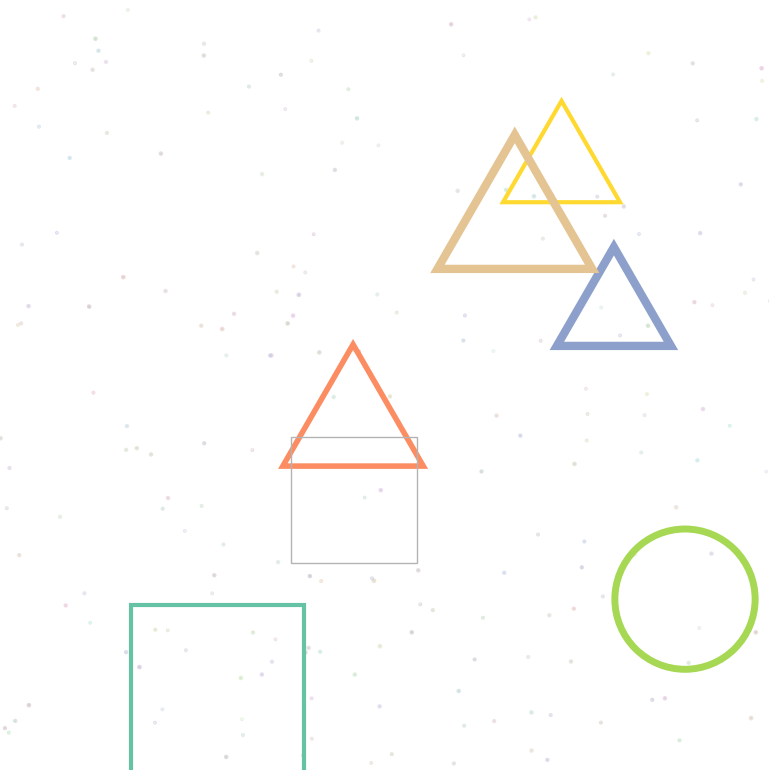[{"shape": "square", "thickness": 1.5, "radius": 0.56, "center": [0.283, 0.102]}, {"shape": "triangle", "thickness": 2, "radius": 0.53, "center": [0.459, 0.447]}, {"shape": "triangle", "thickness": 3, "radius": 0.43, "center": [0.797, 0.594]}, {"shape": "circle", "thickness": 2.5, "radius": 0.46, "center": [0.89, 0.222]}, {"shape": "triangle", "thickness": 1.5, "radius": 0.44, "center": [0.729, 0.781]}, {"shape": "triangle", "thickness": 3, "radius": 0.58, "center": [0.669, 0.709]}, {"shape": "square", "thickness": 0.5, "radius": 0.41, "center": [0.46, 0.351]}]